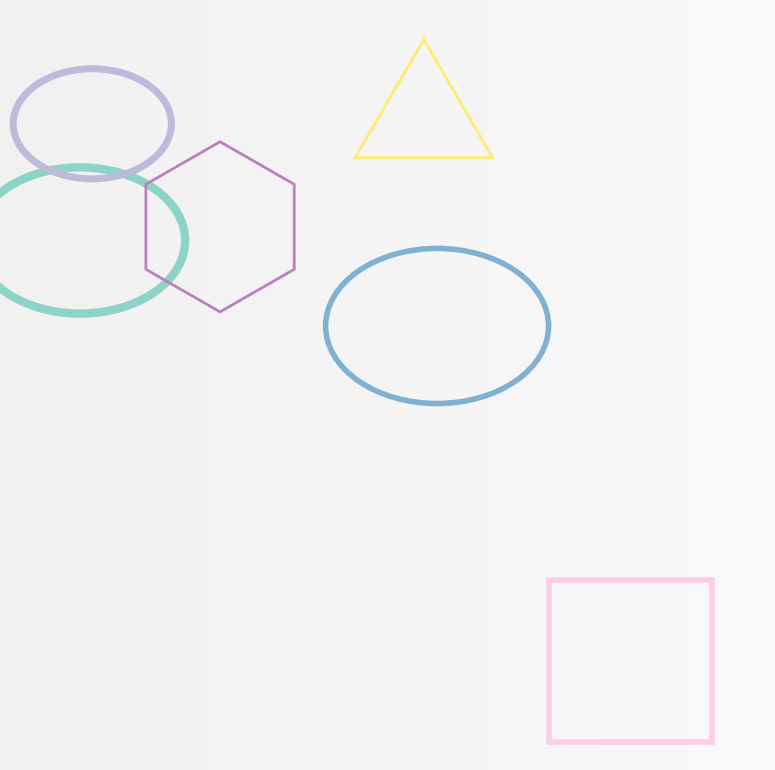[{"shape": "oval", "thickness": 3, "radius": 0.68, "center": [0.103, 0.688]}, {"shape": "oval", "thickness": 2.5, "radius": 0.51, "center": [0.119, 0.839]}, {"shape": "oval", "thickness": 2, "radius": 0.72, "center": [0.564, 0.577]}, {"shape": "square", "thickness": 2, "radius": 0.53, "center": [0.814, 0.141]}, {"shape": "hexagon", "thickness": 1, "radius": 0.55, "center": [0.284, 0.705]}, {"shape": "triangle", "thickness": 1, "radius": 0.51, "center": [0.547, 0.846]}]